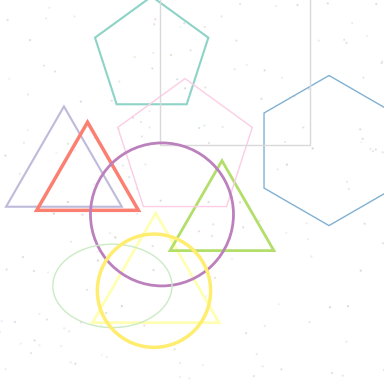[{"shape": "pentagon", "thickness": 1.5, "radius": 0.77, "center": [0.394, 0.854]}, {"shape": "triangle", "thickness": 2, "radius": 0.95, "center": [0.404, 0.257]}, {"shape": "triangle", "thickness": 1.5, "radius": 0.87, "center": [0.166, 0.55]}, {"shape": "triangle", "thickness": 2.5, "radius": 0.76, "center": [0.227, 0.53]}, {"shape": "hexagon", "thickness": 1, "radius": 0.97, "center": [0.855, 0.609]}, {"shape": "triangle", "thickness": 2, "radius": 0.78, "center": [0.577, 0.427]}, {"shape": "pentagon", "thickness": 1, "radius": 0.92, "center": [0.481, 0.612]}, {"shape": "square", "thickness": 1, "radius": 0.97, "center": [0.611, 0.818]}, {"shape": "circle", "thickness": 2, "radius": 0.93, "center": [0.421, 0.443]}, {"shape": "oval", "thickness": 1, "radius": 0.77, "center": [0.292, 0.257]}, {"shape": "circle", "thickness": 2.5, "radius": 0.74, "center": [0.4, 0.245]}]